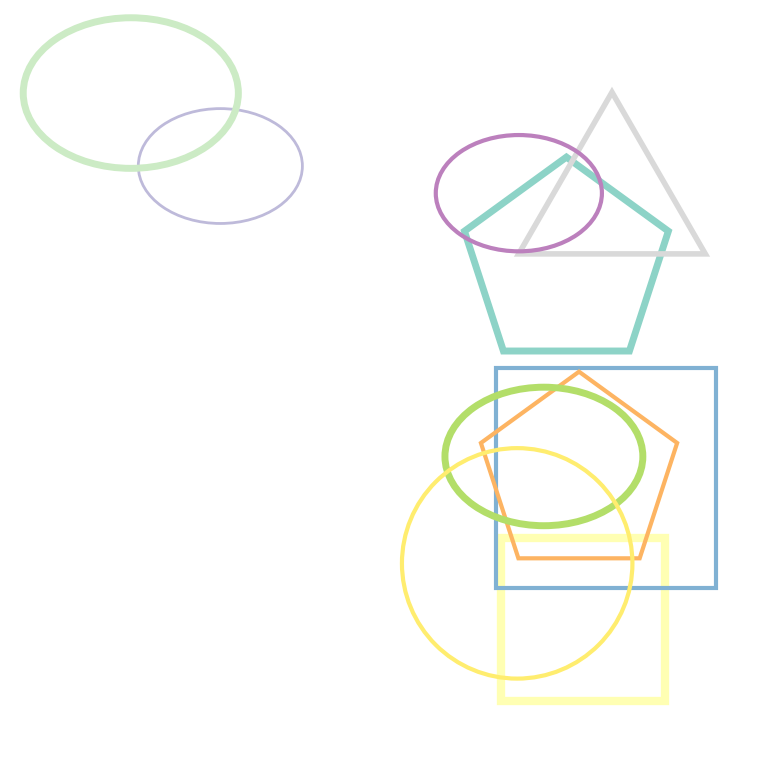[{"shape": "pentagon", "thickness": 2.5, "radius": 0.7, "center": [0.736, 0.657]}, {"shape": "square", "thickness": 3, "radius": 0.53, "center": [0.757, 0.195]}, {"shape": "oval", "thickness": 1, "radius": 0.53, "center": [0.286, 0.784]}, {"shape": "square", "thickness": 1.5, "radius": 0.71, "center": [0.786, 0.379]}, {"shape": "pentagon", "thickness": 1.5, "radius": 0.67, "center": [0.752, 0.383]}, {"shape": "oval", "thickness": 2.5, "radius": 0.64, "center": [0.706, 0.407]}, {"shape": "triangle", "thickness": 2, "radius": 0.7, "center": [0.795, 0.74]}, {"shape": "oval", "thickness": 1.5, "radius": 0.54, "center": [0.674, 0.749]}, {"shape": "oval", "thickness": 2.5, "radius": 0.7, "center": [0.17, 0.879]}, {"shape": "circle", "thickness": 1.5, "radius": 0.75, "center": [0.672, 0.268]}]